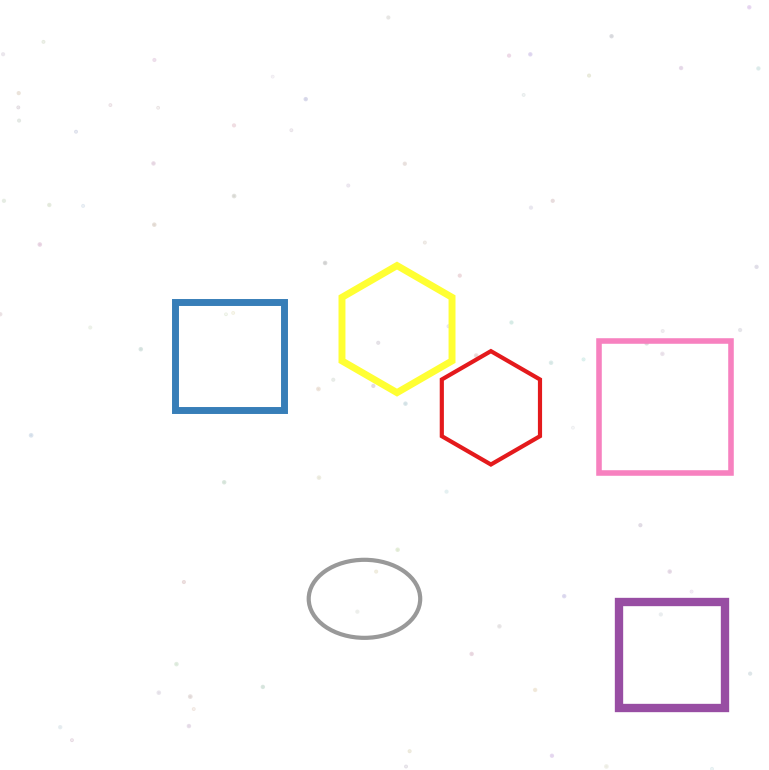[{"shape": "hexagon", "thickness": 1.5, "radius": 0.37, "center": [0.638, 0.47]}, {"shape": "square", "thickness": 2.5, "radius": 0.35, "center": [0.298, 0.538]}, {"shape": "square", "thickness": 3, "radius": 0.34, "center": [0.873, 0.149]}, {"shape": "hexagon", "thickness": 2.5, "radius": 0.41, "center": [0.516, 0.573]}, {"shape": "square", "thickness": 2, "radius": 0.43, "center": [0.863, 0.471]}, {"shape": "oval", "thickness": 1.5, "radius": 0.36, "center": [0.473, 0.222]}]